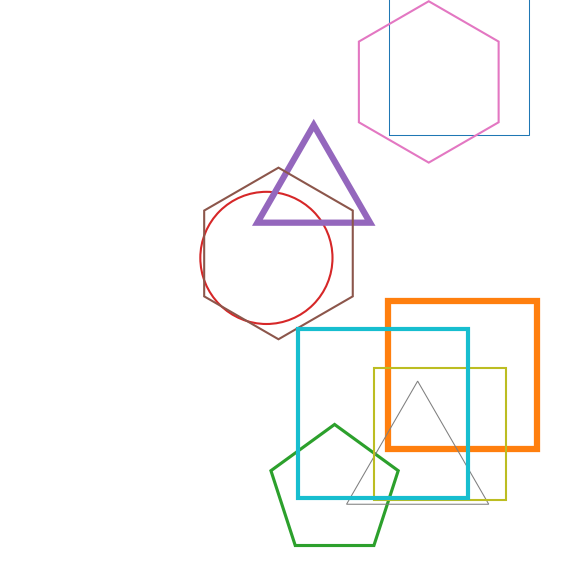[{"shape": "square", "thickness": 0.5, "radius": 0.6, "center": [0.795, 0.887]}, {"shape": "square", "thickness": 3, "radius": 0.64, "center": [0.801, 0.35]}, {"shape": "pentagon", "thickness": 1.5, "radius": 0.58, "center": [0.579, 0.148]}, {"shape": "circle", "thickness": 1, "radius": 0.57, "center": [0.461, 0.553]}, {"shape": "triangle", "thickness": 3, "radius": 0.56, "center": [0.543, 0.67]}, {"shape": "hexagon", "thickness": 1, "radius": 0.74, "center": [0.482, 0.56]}, {"shape": "hexagon", "thickness": 1, "radius": 0.7, "center": [0.742, 0.857]}, {"shape": "triangle", "thickness": 0.5, "radius": 0.71, "center": [0.723, 0.197]}, {"shape": "square", "thickness": 1, "radius": 0.57, "center": [0.762, 0.247]}, {"shape": "square", "thickness": 2, "radius": 0.73, "center": [0.663, 0.283]}]